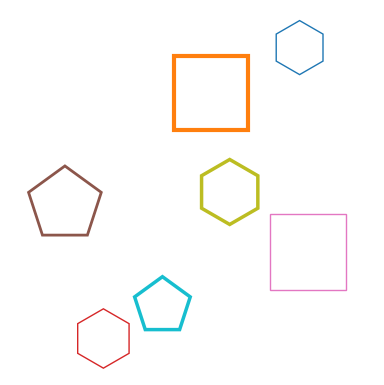[{"shape": "hexagon", "thickness": 1, "radius": 0.35, "center": [0.778, 0.876]}, {"shape": "square", "thickness": 3, "radius": 0.48, "center": [0.548, 0.758]}, {"shape": "hexagon", "thickness": 1, "radius": 0.39, "center": [0.269, 0.121]}, {"shape": "pentagon", "thickness": 2, "radius": 0.5, "center": [0.169, 0.47]}, {"shape": "square", "thickness": 1, "radius": 0.49, "center": [0.799, 0.346]}, {"shape": "hexagon", "thickness": 2.5, "radius": 0.42, "center": [0.597, 0.501]}, {"shape": "pentagon", "thickness": 2.5, "radius": 0.38, "center": [0.422, 0.205]}]